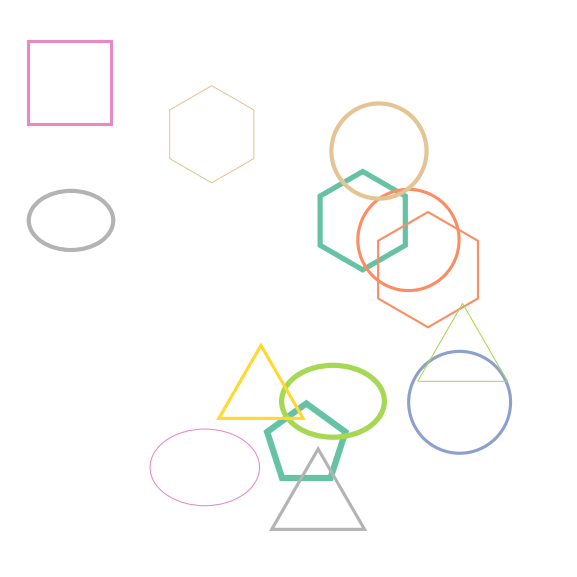[{"shape": "pentagon", "thickness": 3, "radius": 0.36, "center": [0.53, 0.229]}, {"shape": "hexagon", "thickness": 2.5, "radius": 0.43, "center": [0.628, 0.617]}, {"shape": "hexagon", "thickness": 1, "radius": 0.5, "center": [0.741, 0.532]}, {"shape": "circle", "thickness": 1.5, "radius": 0.44, "center": [0.707, 0.584]}, {"shape": "circle", "thickness": 1.5, "radius": 0.44, "center": [0.796, 0.302]}, {"shape": "square", "thickness": 1.5, "radius": 0.36, "center": [0.12, 0.856]}, {"shape": "oval", "thickness": 0.5, "radius": 0.47, "center": [0.355, 0.19]}, {"shape": "triangle", "thickness": 0.5, "radius": 0.45, "center": [0.801, 0.384]}, {"shape": "oval", "thickness": 2.5, "radius": 0.44, "center": [0.577, 0.304]}, {"shape": "triangle", "thickness": 1.5, "radius": 0.42, "center": [0.452, 0.317]}, {"shape": "hexagon", "thickness": 0.5, "radius": 0.42, "center": [0.367, 0.767]}, {"shape": "circle", "thickness": 2, "radius": 0.41, "center": [0.656, 0.738]}, {"shape": "triangle", "thickness": 1.5, "radius": 0.46, "center": [0.551, 0.129]}, {"shape": "oval", "thickness": 2, "radius": 0.37, "center": [0.123, 0.617]}]